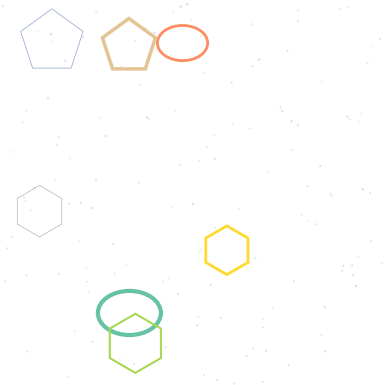[{"shape": "oval", "thickness": 3, "radius": 0.41, "center": [0.336, 0.187]}, {"shape": "oval", "thickness": 2, "radius": 0.33, "center": [0.474, 0.888]}, {"shape": "pentagon", "thickness": 0.5, "radius": 0.43, "center": [0.135, 0.892]}, {"shape": "hexagon", "thickness": 1.5, "radius": 0.38, "center": [0.352, 0.108]}, {"shape": "hexagon", "thickness": 2, "radius": 0.32, "center": [0.589, 0.35]}, {"shape": "pentagon", "thickness": 2.5, "radius": 0.36, "center": [0.335, 0.88]}, {"shape": "hexagon", "thickness": 0.5, "radius": 0.33, "center": [0.103, 0.451]}]